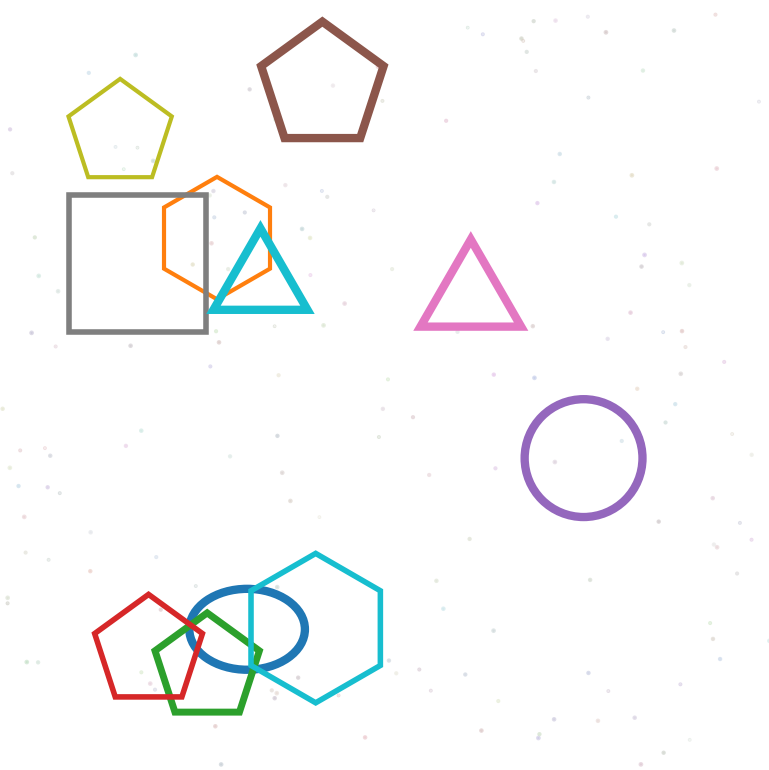[{"shape": "oval", "thickness": 3, "radius": 0.38, "center": [0.321, 0.183]}, {"shape": "hexagon", "thickness": 1.5, "radius": 0.4, "center": [0.282, 0.691]}, {"shape": "pentagon", "thickness": 2.5, "radius": 0.36, "center": [0.269, 0.133]}, {"shape": "pentagon", "thickness": 2, "radius": 0.37, "center": [0.193, 0.154]}, {"shape": "circle", "thickness": 3, "radius": 0.38, "center": [0.758, 0.405]}, {"shape": "pentagon", "thickness": 3, "radius": 0.42, "center": [0.419, 0.888]}, {"shape": "triangle", "thickness": 3, "radius": 0.38, "center": [0.611, 0.614]}, {"shape": "square", "thickness": 2, "radius": 0.45, "center": [0.178, 0.657]}, {"shape": "pentagon", "thickness": 1.5, "radius": 0.35, "center": [0.156, 0.827]}, {"shape": "triangle", "thickness": 3, "radius": 0.35, "center": [0.338, 0.633]}, {"shape": "hexagon", "thickness": 2, "radius": 0.48, "center": [0.41, 0.184]}]